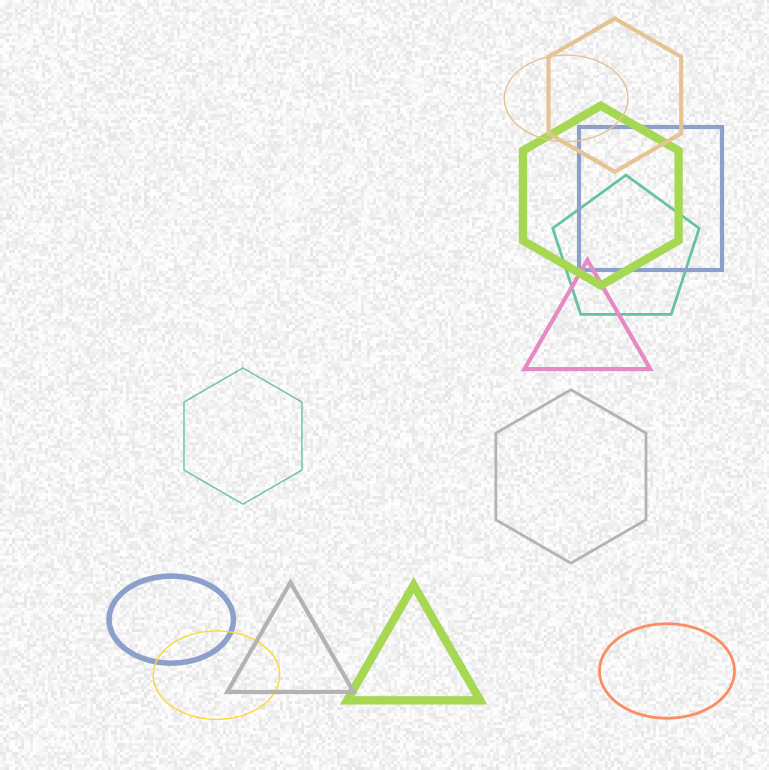[{"shape": "hexagon", "thickness": 0.5, "radius": 0.44, "center": [0.316, 0.434]}, {"shape": "pentagon", "thickness": 1, "radius": 0.5, "center": [0.813, 0.673]}, {"shape": "oval", "thickness": 1, "radius": 0.44, "center": [0.866, 0.129]}, {"shape": "oval", "thickness": 2, "radius": 0.4, "center": [0.222, 0.195]}, {"shape": "square", "thickness": 1.5, "radius": 0.46, "center": [0.845, 0.742]}, {"shape": "triangle", "thickness": 1.5, "radius": 0.47, "center": [0.763, 0.568]}, {"shape": "hexagon", "thickness": 3, "radius": 0.58, "center": [0.78, 0.746]}, {"shape": "triangle", "thickness": 3, "radius": 0.5, "center": [0.537, 0.14]}, {"shape": "oval", "thickness": 0.5, "radius": 0.41, "center": [0.281, 0.123]}, {"shape": "hexagon", "thickness": 1.5, "radius": 0.5, "center": [0.798, 0.876]}, {"shape": "oval", "thickness": 0.5, "radius": 0.4, "center": [0.735, 0.872]}, {"shape": "triangle", "thickness": 1.5, "radius": 0.47, "center": [0.377, 0.149]}, {"shape": "hexagon", "thickness": 1, "radius": 0.56, "center": [0.741, 0.381]}]